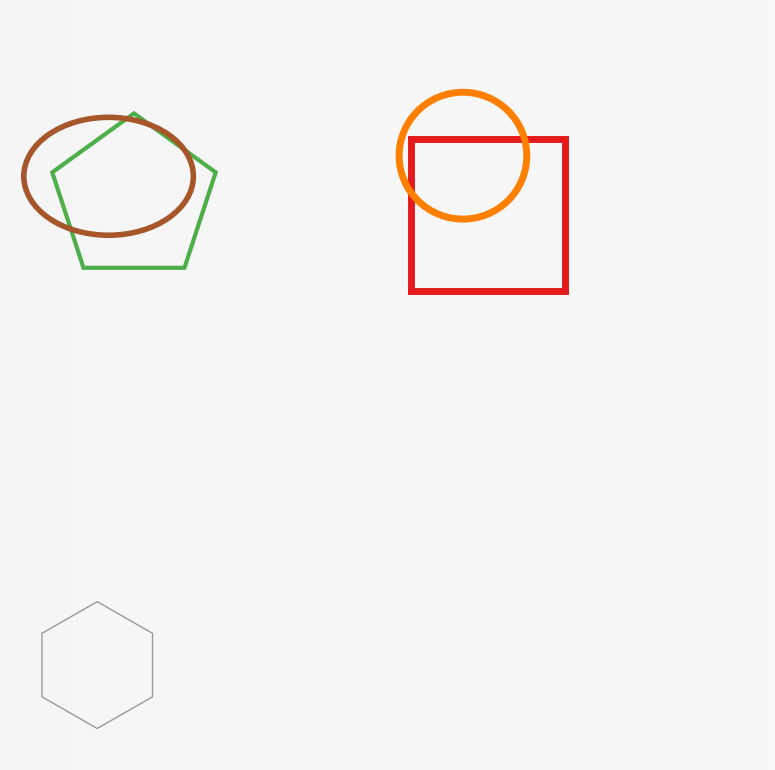[{"shape": "square", "thickness": 2.5, "radius": 0.5, "center": [0.63, 0.721]}, {"shape": "pentagon", "thickness": 1.5, "radius": 0.55, "center": [0.173, 0.742]}, {"shape": "circle", "thickness": 2.5, "radius": 0.41, "center": [0.597, 0.798]}, {"shape": "oval", "thickness": 2, "radius": 0.55, "center": [0.14, 0.771]}, {"shape": "hexagon", "thickness": 0.5, "radius": 0.41, "center": [0.125, 0.136]}]